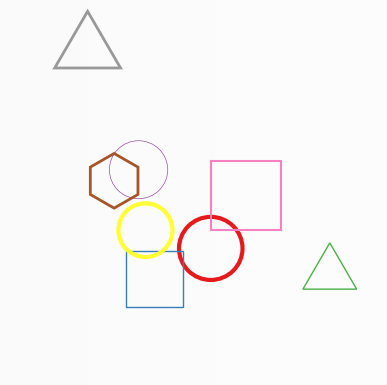[{"shape": "circle", "thickness": 3, "radius": 0.41, "center": [0.544, 0.355]}, {"shape": "square", "thickness": 1, "radius": 0.37, "center": [0.399, 0.275]}, {"shape": "triangle", "thickness": 1, "radius": 0.4, "center": [0.851, 0.289]}, {"shape": "circle", "thickness": 0.5, "radius": 0.38, "center": [0.358, 0.559]}, {"shape": "circle", "thickness": 3, "radius": 0.35, "center": [0.375, 0.402]}, {"shape": "hexagon", "thickness": 2, "radius": 0.36, "center": [0.295, 0.53]}, {"shape": "square", "thickness": 1.5, "radius": 0.45, "center": [0.635, 0.492]}, {"shape": "triangle", "thickness": 2, "radius": 0.49, "center": [0.226, 0.872]}]